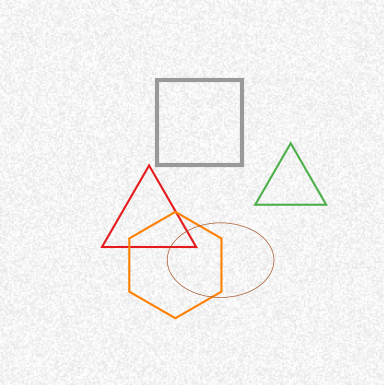[{"shape": "triangle", "thickness": 1.5, "radius": 0.71, "center": [0.387, 0.429]}, {"shape": "triangle", "thickness": 1.5, "radius": 0.53, "center": [0.755, 0.521]}, {"shape": "hexagon", "thickness": 1.5, "radius": 0.69, "center": [0.455, 0.312]}, {"shape": "oval", "thickness": 0.5, "radius": 0.69, "center": [0.573, 0.324]}, {"shape": "square", "thickness": 3, "radius": 0.55, "center": [0.517, 0.682]}]